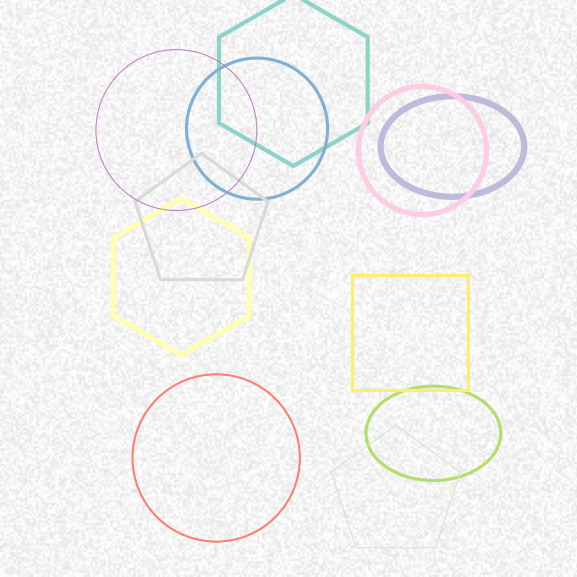[{"shape": "hexagon", "thickness": 2, "radius": 0.74, "center": [0.508, 0.86]}, {"shape": "hexagon", "thickness": 2.5, "radius": 0.68, "center": [0.314, 0.52]}, {"shape": "oval", "thickness": 3, "radius": 0.62, "center": [0.783, 0.745]}, {"shape": "circle", "thickness": 1, "radius": 0.72, "center": [0.374, 0.206]}, {"shape": "circle", "thickness": 1.5, "radius": 0.61, "center": [0.445, 0.776]}, {"shape": "oval", "thickness": 1.5, "radius": 0.58, "center": [0.75, 0.249]}, {"shape": "circle", "thickness": 2.5, "radius": 0.55, "center": [0.732, 0.739]}, {"shape": "pentagon", "thickness": 1.5, "radius": 0.6, "center": [0.349, 0.613]}, {"shape": "circle", "thickness": 0.5, "radius": 0.7, "center": [0.305, 0.774]}, {"shape": "pentagon", "thickness": 0.5, "radius": 0.59, "center": [0.685, 0.146]}, {"shape": "square", "thickness": 1.5, "radius": 0.5, "center": [0.71, 0.424]}]